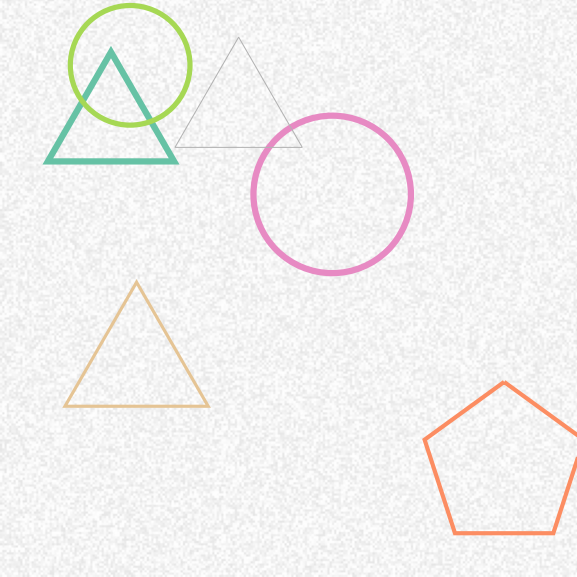[{"shape": "triangle", "thickness": 3, "radius": 0.63, "center": [0.192, 0.783]}, {"shape": "pentagon", "thickness": 2, "radius": 0.72, "center": [0.873, 0.193]}, {"shape": "circle", "thickness": 3, "radius": 0.68, "center": [0.575, 0.663]}, {"shape": "circle", "thickness": 2.5, "radius": 0.52, "center": [0.225, 0.886]}, {"shape": "triangle", "thickness": 1.5, "radius": 0.72, "center": [0.236, 0.367]}, {"shape": "triangle", "thickness": 0.5, "radius": 0.64, "center": [0.413, 0.808]}]